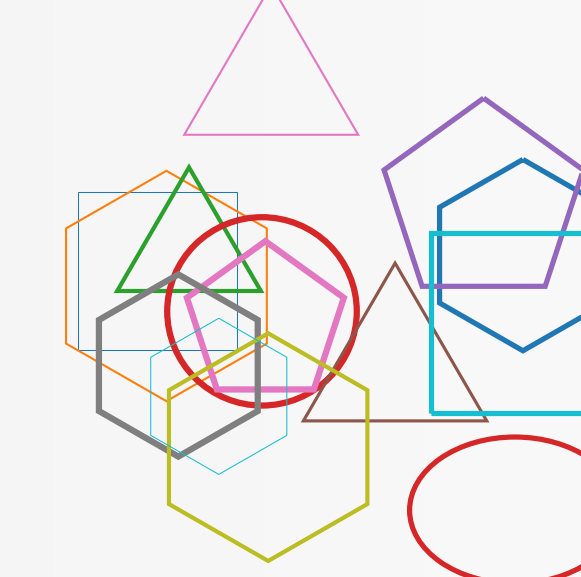[{"shape": "hexagon", "thickness": 2.5, "radius": 0.83, "center": [0.9, 0.557]}, {"shape": "square", "thickness": 0.5, "radius": 0.68, "center": [0.27, 0.529]}, {"shape": "hexagon", "thickness": 1, "radius": 1.0, "center": [0.286, 0.504]}, {"shape": "triangle", "thickness": 2, "radius": 0.71, "center": [0.325, 0.567]}, {"shape": "circle", "thickness": 3, "radius": 0.82, "center": [0.451, 0.46]}, {"shape": "oval", "thickness": 2.5, "radius": 0.91, "center": [0.886, 0.116]}, {"shape": "pentagon", "thickness": 2.5, "radius": 0.9, "center": [0.832, 0.649]}, {"shape": "triangle", "thickness": 1.5, "radius": 0.91, "center": [0.68, 0.361]}, {"shape": "triangle", "thickness": 1, "radius": 0.86, "center": [0.467, 0.852]}, {"shape": "pentagon", "thickness": 3, "radius": 0.71, "center": [0.457, 0.44]}, {"shape": "hexagon", "thickness": 3, "radius": 0.79, "center": [0.307, 0.366]}, {"shape": "hexagon", "thickness": 2, "radius": 0.99, "center": [0.461, 0.225]}, {"shape": "square", "thickness": 2.5, "radius": 0.78, "center": [0.897, 0.439]}, {"shape": "hexagon", "thickness": 0.5, "radius": 0.68, "center": [0.376, 0.313]}]